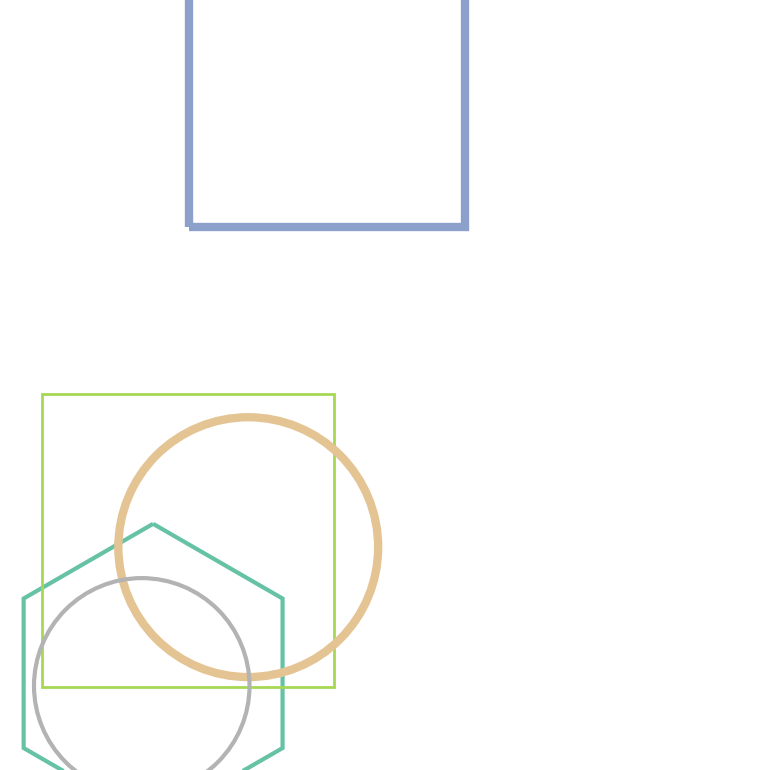[{"shape": "hexagon", "thickness": 1.5, "radius": 0.97, "center": [0.199, 0.126]}, {"shape": "square", "thickness": 3, "radius": 0.9, "center": [0.425, 0.885]}, {"shape": "square", "thickness": 1, "radius": 0.95, "center": [0.244, 0.298]}, {"shape": "circle", "thickness": 3, "radius": 0.84, "center": [0.322, 0.289]}, {"shape": "circle", "thickness": 1.5, "radius": 0.7, "center": [0.184, 0.109]}]